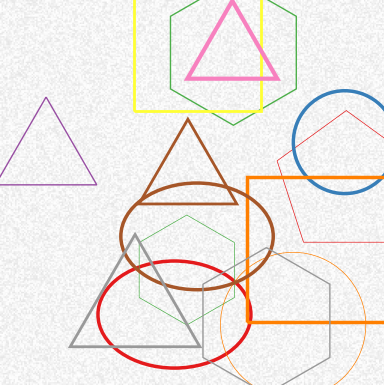[{"shape": "pentagon", "thickness": 0.5, "radius": 0.95, "center": [0.9, 0.524]}, {"shape": "oval", "thickness": 2.5, "radius": 0.99, "center": [0.453, 0.183]}, {"shape": "circle", "thickness": 2.5, "radius": 0.67, "center": [0.895, 0.631]}, {"shape": "hexagon", "thickness": 1, "radius": 0.94, "center": [0.606, 0.863]}, {"shape": "hexagon", "thickness": 0.5, "radius": 0.71, "center": [0.485, 0.299]}, {"shape": "triangle", "thickness": 1, "radius": 0.76, "center": [0.12, 0.596]}, {"shape": "circle", "thickness": 0.5, "radius": 0.94, "center": [0.761, 0.156]}, {"shape": "square", "thickness": 2.5, "radius": 0.94, "center": [0.831, 0.352]}, {"shape": "square", "thickness": 2, "radius": 0.82, "center": [0.513, 0.876]}, {"shape": "oval", "thickness": 2.5, "radius": 0.99, "center": [0.512, 0.386]}, {"shape": "triangle", "thickness": 2, "radius": 0.73, "center": [0.488, 0.544]}, {"shape": "triangle", "thickness": 3, "radius": 0.67, "center": [0.603, 0.863]}, {"shape": "hexagon", "thickness": 1, "radius": 0.95, "center": [0.692, 0.167]}, {"shape": "triangle", "thickness": 2, "radius": 0.97, "center": [0.351, 0.197]}]